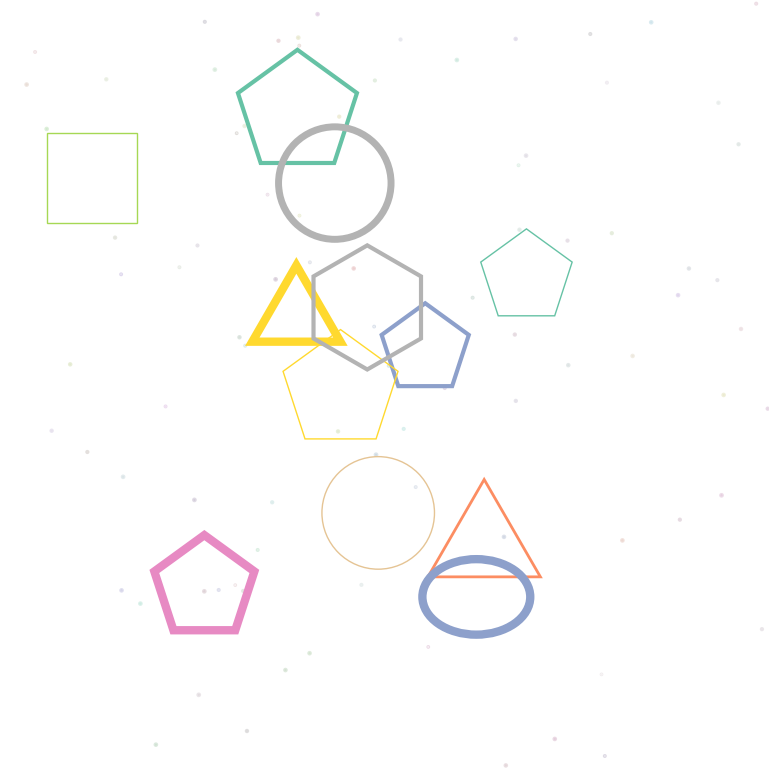[{"shape": "pentagon", "thickness": 1.5, "radius": 0.41, "center": [0.386, 0.854]}, {"shape": "pentagon", "thickness": 0.5, "radius": 0.31, "center": [0.684, 0.64]}, {"shape": "triangle", "thickness": 1, "radius": 0.42, "center": [0.629, 0.293]}, {"shape": "oval", "thickness": 3, "radius": 0.35, "center": [0.619, 0.225]}, {"shape": "pentagon", "thickness": 1.5, "radius": 0.3, "center": [0.552, 0.547]}, {"shape": "pentagon", "thickness": 3, "radius": 0.34, "center": [0.265, 0.237]}, {"shape": "square", "thickness": 0.5, "radius": 0.29, "center": [0.12, 0.769]}, {"shape": "triangle", "thickness": 3, "radius": 0.33, "center": [0.385, 0.589]}, {"shape": "pentagon", "thickness": 0.5, "radius": 0.39, "center": [0.442, 0.493]}, {"shape": "circle", "thickness": 0.5, "radius": 0.37, "center": [0.491, 0.334]}, {"shape": "circle", "thickness": 2.5, "radius": 0.37, "center": [0.435, 0.762]}, {"shape": "hexagon", "thickness": 1.5, "radius": 0.4, "center": [0.477, 0.601]}]